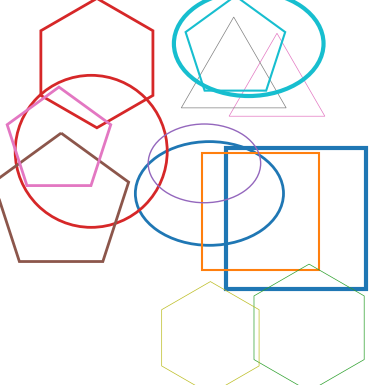[{"shape": "square", "thickness": 3, "radius": 0.91, "center": [0.769, 0.432]}, {"shape": "oval", "thickness": 2, "radius": 0.96, "center": [0.544, 0.498]}, {"shape": "square", "thickness": 1.5, "radius": 0.75, "center": [0.677, 0.451]}, {"shape": "hexagon", "thickness": 0.5, "radius": 0.83, "center": [0.803, 0.149]}, {"shape": "hexagon", "thickness": 2, "radius": 0.84, "center": [0.252, 0.836]}, {"shape": "circle", "thickness": 2, "radius": 0.99, "center": [0.237, 0.607]}, {"shape": "oval", "thickness": 1, "radius": 0.73, "center": [0.531, 0.576]}, {"shape": "pentagon", "thickness": 2, "radius": 0.92, "center": [0.159, 0.47]}, {"shape": "pentagon", "thickness": 2, "radius": 0.71, "center": [0.153, 0.632]}, {"shape": "triangle", "thickness": 0.5, "radius": 0.72, "center": [0.719, 0.77]}, {"shape": "triangle", "thickness": 0.5, "radius": 0.79, "center": [0.607, 0.798]}, {"shape": "hexagon", "thickness": 0.5, "radius": 0.73, "center": [0.546, 0.123]}, {"shape": "pentagon", "thickness": 1.5, "radius": 0.68, "center": [0.611, 0.875]}, {"shape": "oval", "thickness": 3, "radius": 0.97, "center": [0.646, 0.887]}]